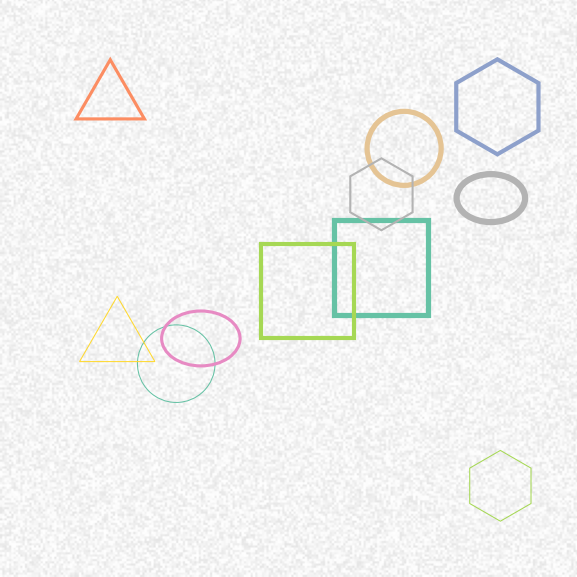[{"shape": "square", "thickness": 2.5, "radius": 0.41, "center": [0.66, 0.536]}, {"shape": "circle", "thickness": 0.5, "radius": 0.34, "center": [0.305, 0.369]}, {"shape": "triangle", "thickness": 1.5, "radius": 0.34, "center": [0.191, 0.827]}, {"shape": "hexagon", "thickness": 2, "radius": 0.41, "center": [0.861, 0.814]}, {"shape": "oval", "thickness": 1.5, "radius": 0.34, "center": [0.348, 0.413]}, {"shape": "square", "thickness": 2, "radius": 0.41, "center": [0.532, 0.496]}, {"shape": "hexagon", "thickness": 0.5, "radius": 0.31, "center": [0.866, 0.158]}, {"shape": "triangle", "thickness": 0.5, "radius": 0.38, "center": [0.203, 0.411]}, {"shape": "circle", "thickness": 2.5, "radius": 0.32, "center": [0.7, 0.742]}, {"shape": "oval", "thickness": 3, "radius": 0.3, "center": [0.85, 0.656]}, {"shape": "hexagon", "thickness": 1, "radius": 0.31, "center": [0.66, 0.663]}]